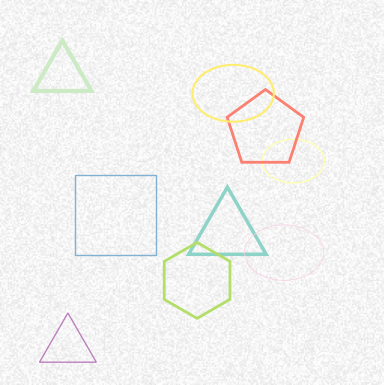[{"shape": "triangle", "thickness": 2.5, "radius": 0.58, "center": [0.591, 0.398]}, {"shape": "oval", "thickness": 1, "radius": 0.41, "center": [0.762, 0.582]}, {"shape": "pentagon", "thickness": 2, "radius": 0.52, "center": [0.689, 0.663]}, {"shape": "square", "thickness": 1, "radius": 0.52, "center": [0.299, 0.441]}, {"shape": "hexagon", "thickness": 2, "radius": 0.49, "center": [0.512, 0.272]}, {"shape": "oval", "thickness": 0.5, "radius": 0.51, "center": [0.738, 0.344]}, {"shape": "triangle", "thickness": 1, "radius": 0.43, "center": [0.176, 0.102]}, {"shape": "triangle", "thickness": 3, "radius": 0.44, "center": [0.162, 0.807]}, {"shape": "oval", "thickness": 1.5, "radius": 0.53, "center": [0.606, 0.758]}]